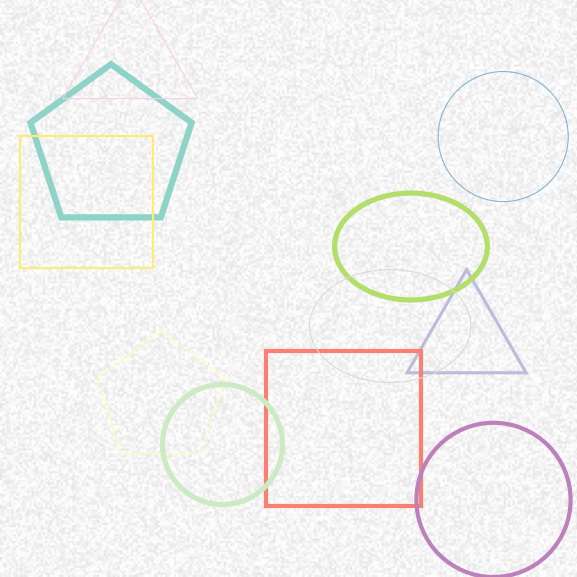[{"shape": "pentagon", "thickness": 3, "radius": 0.73, "center": [0.192, 0.741]}, {"shape": "pentagon", "thickness": 0.5, "radius": 0.59, "center": [0.279, 0.308]}, {"shape": "triangle", "thickness": 1.5, "radius": 0.6, "center": [0.808, 0.413]}, {"shape": "square", "thickness": 2, "radius": 0.67, "center": [0.595, 0.258]}, {"shape": "circle", "thickness": 0.5, "radius": 0.56, "center": [0.871, 0.763]}, {"shape": "oval", "thickness": 2.5, "radius": 0.66, "center": [0.712, 0.572]}, {"shape": "triangle", "thickness": 0.5, "radius": 0.67, "center": [0.225, 0.896]}, {"shape": "oval", "thickness": 0.5, "radius": 0.7, "center": [0.676, 0.435]}, {"shape": "circle", "thickness": 2, "radius": 0.67, "center": [0.855, 0.134]}, {"shape": "circle", "thickness": 2.5, "radius": 0.52, "center": [0.385, 0.229]}, {"shape": "square", "thickness": 1, "radius": 0.57, "center": [0.149, 0.649]}]